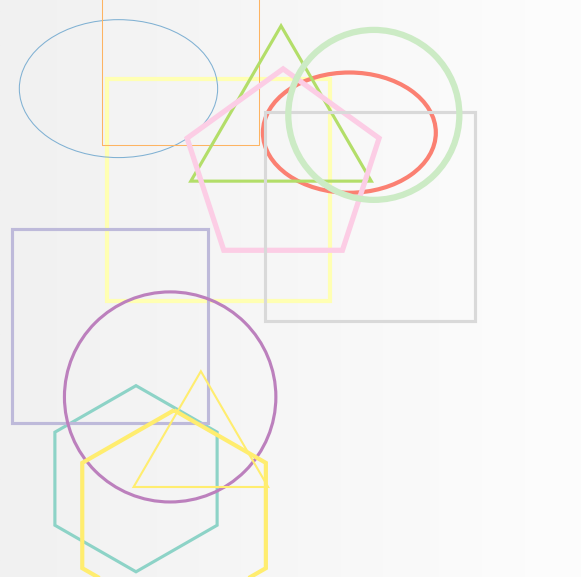[{"shape": "hexagon", "thickness": 1.5, "radius": 0.81, "center": [0.234, 0.17]}, {"shape": "square", "thickness": 2, "radius": 0.96, "center": [0.376, 0.67]}, {"shape": "square", "thickness": 1.5, "radius": 0.84, "center": [0.189, 0.435]}, {"shape": "oval", "thickness": 2, "radius": 0.74, "center": [0.601, 0.769]}, {"shape": "oval", "thickness": 0.5, "radius": 0.85, "center": [0.204, 0.846]}, {"shape": "square", "thickness": 0.5, "radius": 0.67, "center": [0.311, 0.883]}, {"shape": "triangle", "thickness": 1.5, "radius": 0.9, "center": [0.484, 0.775]}, {"shape": "pentagon", "thickness": 2.5, "radius": 0.87, "center": [0.487, 0.706]}, {"shape": "square", "thickness": 1.5, "radius": 0.9, "center": [0.637, 0.624]}, {"shape": "circle", "thickness": 1.5, "radius": 0.91, "center": [0.293, 0.312]}, {"shape": "circle", "thickness": 3, "radius": 0.74, "center": [0.643, 0.8]}, {"shape": "triangle", "thickness": 1, "radius": 0.67, "center": [0.346, 0.223]}, {"shape": "hexagon", "thickness": 2, "radius": 0.91, "center": [0.299, 0.106]}]